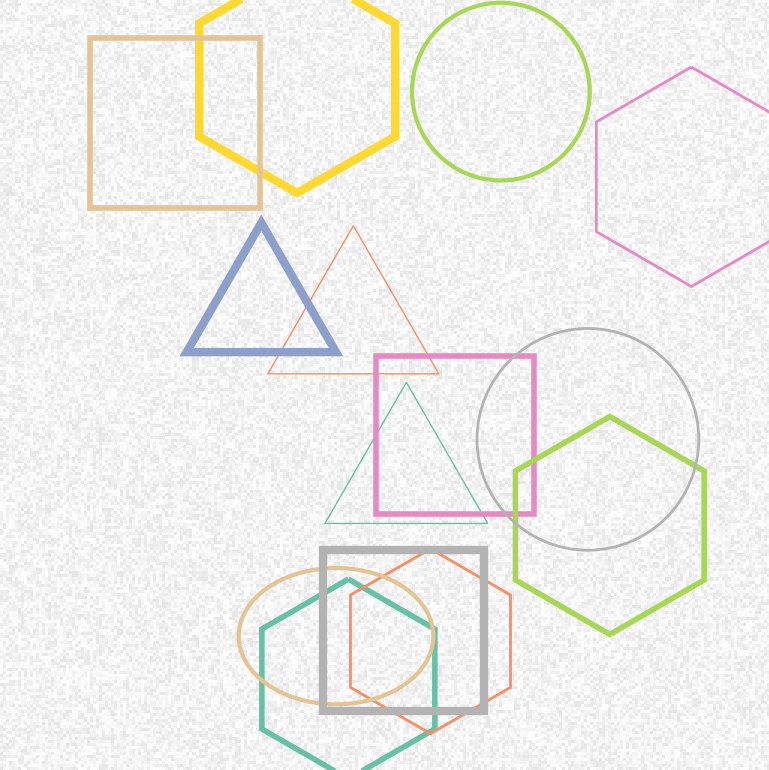[{"shape": "hexagon", "thickness": 2, "radius": 0.65, "center": [0.452, 0.118]}, {"shape": "triangle", "thickness": 0.5, "radius": 0.61, "center": [0.528, 0.381]}, {"shape": "triangle", "thickness": 0.5, "radius": 0.64, "center": [0.459, 0.579]}, {"shape": "hexagon", "thickness": 1, "radius": 0.6, "center": [0.559, 0.167]}, {"shape": "triangle", "thickness": 3, "radius": 0.56, "center": [0.339, 0.599]}, {"shape": "hexagon", "thickness": 1, "radius": 0.71, "center": [0.898, 0.77]}, {"shape": "square", "thickness": 2, "radius": 0.51, "center": [0.591, 0.435]}, {"shape": "hexagon", "thickness": 2, "radius": 0.71, "center": [0.792, 0.318]}, {"shape": "circle", "thickness": 1.5, "radius": 0.58, "center": [0.65, 0.881]}, {"shape": "hexagon", "thickness": 3, "radius": 0.73, "center": [0.386, 0.896]}, {"shape": "square", "thickness": 2, "radius": 0.55, "center": [0.227, 0.84]}, {"shape": "oval", "thickness": 1.5, "radius": 0.63, "center": [0.436, 0.174]}, {"shape": "square", "thickness": 3, "radius": 0.52, "center": [0.524, 0.181]}, {"shape": "circle", "thickness": 1, "radius": 0.72, "center": [0.763, 0.429]}]